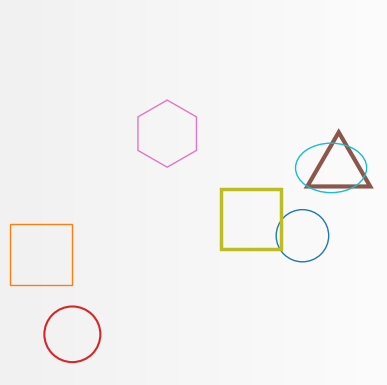[{"shape": "circle", "thickness": 1, "radius": 0.34, "center": [0.78, 0.388]}, {"shape": "square", "thickness": 1, "radius": 0.4, "center": [0.105, 0.339]}, {"shape": "circle", "thickness": 1.5, "radius": 0.36, "center": [0.187, 0.132]}, {"shape": "triangle", "thickness": 3, "radius": 0.47, "center": [0.874, 0.563]}, {"shape": "hexagon", "thickness": 1, "radius": 0.44, "center": [0.431, 0.653]}, {"shape": "square", "thickness": 2.5, "radius": 0.39, "center": [0.649, 0.431]}, {"shape": "oval", "thickness": 1, "radius": 0.46, "center": [0.854, 0.564]}]